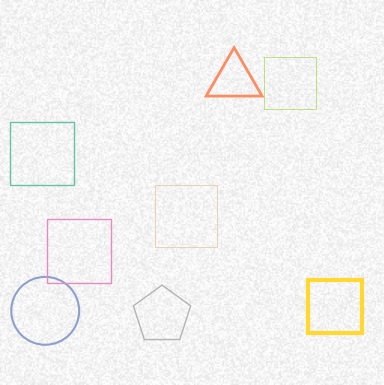[{"shape": "square", "thickness": 1, "radius": 0.41, "center": [0.109, 0.601]}, {"shape": "triangle", "thickness": 2, "radius": 0.42, "center": [0.608, 0.792]}, {"shape": "circle", "thickness": 1.5, "radius": 0.44, "center": [0.117, 0.193]}, {"shape": "square", "thickness": 1, "radius": 0.41, "center": [0.205, 0.348]}, {"shape": "square", "thickness": 0.5, "radius": 0.34, "center": [0.753, 0.785]}, {"shape": "square", "thickness": 3, "radius": 0.35, "center": [0.87, 0.203]}, {"shape": "square", "thickness": 0.5, "radius": 0.4, "center": [0.484, 0.439]}, {"shape": "pentagon", "thickness": 1, "radius": 0.39, "center": [0.421, 0.181]}]